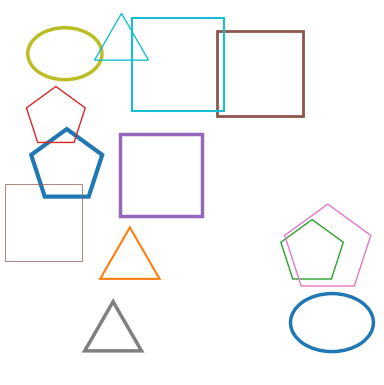[{"shape": "oval", "thickness": 2.5, "radius": 0.54, "center": [0.862, 0.162]}, {"shape": "pentagon", "thickness": 3, "radius": 0.49, "center": [0.173, 0.568]}, {"shape": "triangle", "thickness": 1.5, "radius": 0.45, "center": [0.337, 0.32]}, {"shape": "pentagon", "thickness": 1, "radius": 0.43, "center": [0.811, 0.344]}, {"shape": "pentagon", "thickness": 1, "radius": 0.4, "center": [0.145, 0.695]}, {"shape": "square", "thickness": 2.5, "radius": 0.53, "center": [0.418, 0.545]}, {"shape": "square", "thickness": 2, "radius": 0.55, "center": [0.676, 0.809]}, {"shape": "square", "thickness": 0.5, "radius": 0.5, "center": [0.113, 0.422]}, {"shape": "pentagon", "thickness": 1, "radius": 0.59, "center": [0.851, 0.352]}, {"shape": "triangle", "thickness": 2.5, "radius": 0.43, "center": [0.294, 0.131]}, {"shape": "oval", "thickness": 2.5, "radius": 0.48, "center": [0.168, 0.861]}, {"shape": "triangle", "thickness": 1, "radius": 0.4, "center": [0.316, 0.884]}, {"shape": "square", "thickness": 1.5, "radius": 0.6, "center": [0.463, 0.832]}]